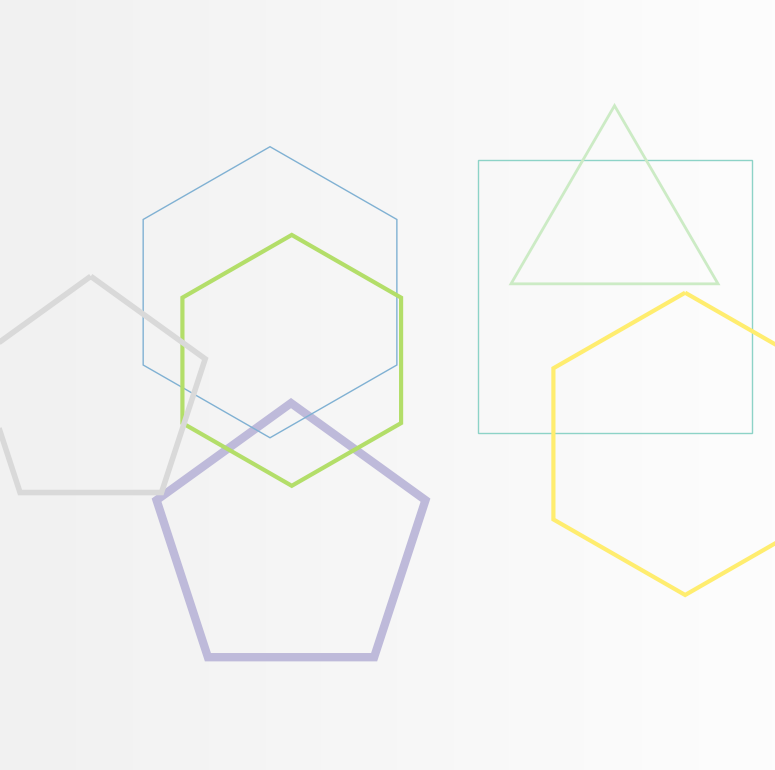[{"shape": "square", "thickness": 0.5, "radius": 0.89, "center": [0.793, 0.615]}, {"shape": "pentagon", "thickness": 3, "radius": 0.91, "center": [0.376, 0.294]}, {"shape": "hexagon", "thickness": 0.5, "radius": 0.94, "center": [0.348, 0.62]}, {"shape": "hexagon", "thickness": 1.5, "radius": 0.81, "center": [0.376, 0.532]}, {"shape": "pentagon", "thickness": 2, "radius": 0.78, "center": [0.117, 0.486]}, {"shape": "triangle", "thickness": 1, "radius": 0.77, "center": [0.793, 0.709]}, {"shape": "hexagon", "thickness": 1.5, "radius": 0.98, "center": [0.884, 0.424]}]